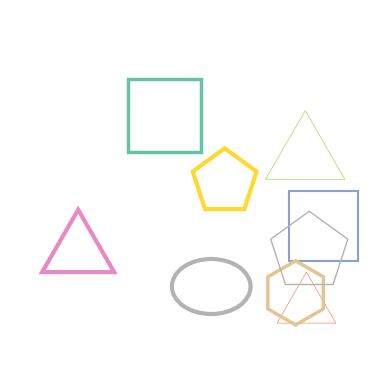[{"shape": "square", "thickness": 2.5, "radius": 0.48, "center": [0.428, 0.7]}, {"shape": "triangle", "thickness": 0.5, "radius": 0.44, "center": [0.796, 0.205]}, {"shape": "square", "thickness": 1.5, "radius": 0.45, "center": [0.84, 0.413]}, {"shape": "triangle", "thickness": 3, "radius": 0.54, "center": [0.203, 0.347]}, {"shape": "triangle", "thickness": 0.5, "radius": 0.59, "center": [0.793, 0.594]}, {"shape": "pentagon", "thickness": 3, "radius": 0.44, "center": [0.584, 0.528]}, {"shape": "hexagon", "thickness": 2.5, "radius": 0.42, "center": [0.768, 0.239]}, {"shape": "pentagon", "thickness": 1, "radius": 0.53, "center": [0.803, 0.346]}, {"shape": "oval", "thickness": 3, "radius": 0.51, "center": [0.549, 0.256]}]